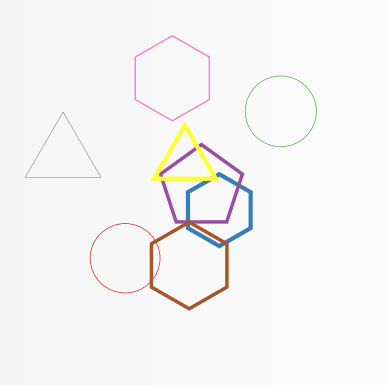[{"shape": "circle", "thickness": 0.5, "radius": 0.45, "center": [0.323, 0.329]}, {"shape": "hexagon", "thickness": 3, "radius": 0.47, "center": [0.566, 0.454]}, {"shape": "circle", "thickness": 0.5, "radius": 0.46, "center": [0.725, 0.711]}, {"shape": "pentagon", "thickness": 2.5, "radius": 0.56, "center": [0.52, 0.513]}, {"shape": "triangle", "thickness": 3, "radius": 0.46, "center": [0.477, 0.582]}, {"shape": "hexagon", "thickness": 2.5, "radius": 0.56, "center": [0.488, 0.311]}, {"shape": "hexagon", "thickness": 1, "radius": 0.55, "center": [0.445, 0.797]}, {"shape": "triangle", "thickness": 0.5, "radius": 0.57, "center": [0.163, 0.596]}]